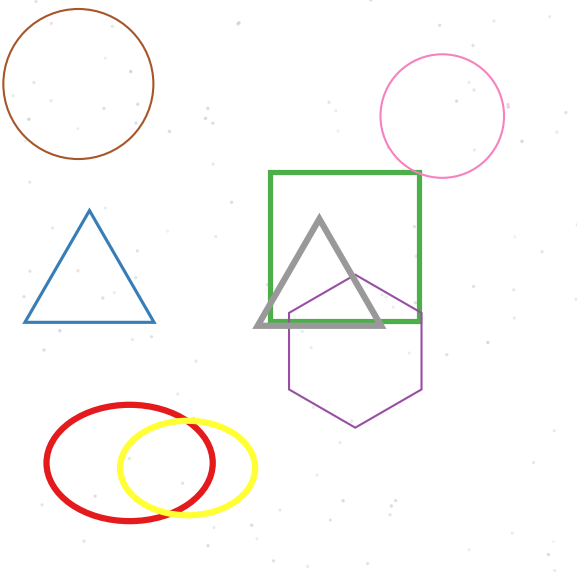[{"shape": "oval", "thickness": 3, "radius": 0.72, "center": [0.224, 0.197]}, {"shape": "triangle", "thickness": 1.5, "radius": 0.65, "center": [0.155, 0.506]}, {"shape": "square", "thickness": 2.5, "radius": 0.64, "center": [0.596, 0.572]}, {"shape": "hexagon", "thickness": 1, "radius": 0.66, "center": [0.615, 0.391]}, {"shape": "oval", "thickness": 3, "radius": 0.58, "center": [0.325, 0.189]}, {"shape": "circle", "thickness": 1, "radius": 0.65, "center": [0.136, 0.854]}, {"shape": "circle", "thickness": 1, "radius": 0.53, "center": [0.766, 0.798]}, {"shape": "triangle", "thickness": 3, "radius": 0.62, "center": [0.553, 0.497]}]